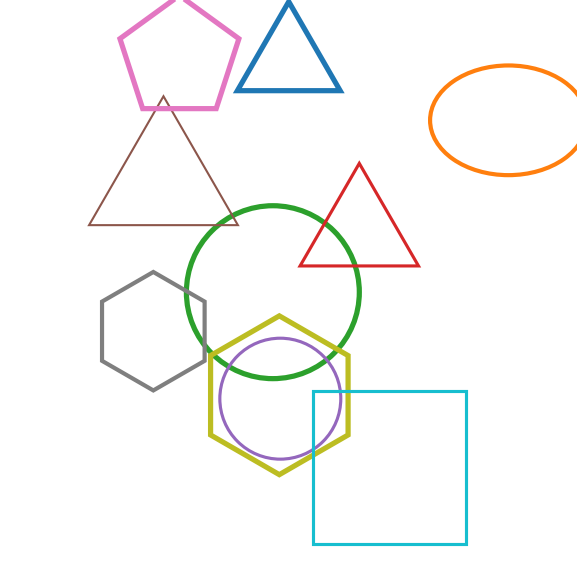[{"shape": "triangle", "thickness": 2.5, "radius": 0.51, "center": [0.5, 0.893]}, {"shape": "oval", "thickness": 2, "radius": 0.68, "center": [0.88, 0.791]}, {"shape": "circle", "thickness": 2.5, "radius": 0.75, "center": [0.472, 0.493]}, {"shape": "triangle", "thickness": 1.5, "radius": 0.59, "center": [0.622, 0.598]}, {"shape": "circle", "thickness": 1.5, "radius": 0.52, "center": [0.485, 0.309]}, {"shape": "triangle", "thickness": 1, "radius": 0.74, "center": [0.283, 0.684]}, {"shape": "pentagon", "thickness": 2.5, "radius": 0.54, "center": [0.311, 0.899]}, {"shape": "hexagon", "thickness": 2, "radius": 0.51, "center": [0.266, 0.426]}, {"shape": "hexagon", "thickness": 2.5, "radius": 0.69, "center": [0.484, 0.315]}, {"shape": "square", "thickness": 1.5, "radius": 0.66, "center": [0.674, 0.189]}]